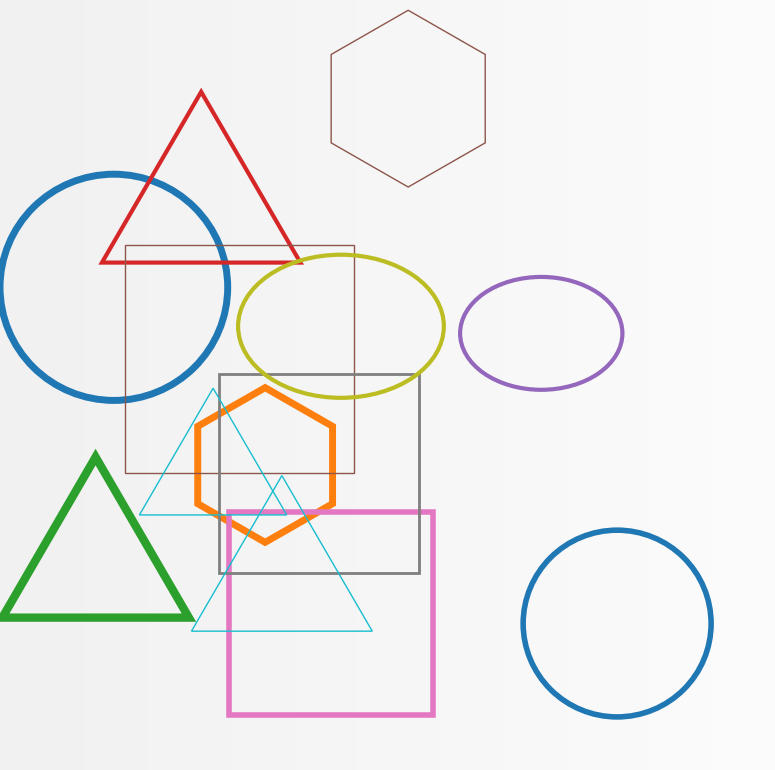[{"shape": "circle", "thickness": 2.5, "radius": 0.73, "center": [0.147, 0.627]}, {"shape": "circle", "thickness": 2, "radius": 0.61, "center": [0.796, 0.19]}, {"shape": "hexagon", "thickness": 2.5, "radius": 0.5, "center": [0.342, 0.396]}, {"shape": "triangle", "thickness": 3, "radius": 0.7, "center": [0.123, 0.267]}, {"shape": "triangle", "thickness": 1.5, "radius": 0.74, "center": [0.26, 0.733]}, {"shape": "oval", "thickness": 1.5, "radius": 0.52, "center": [0.698, 0.567]}, {"shape": "square", "thickness": 0.5, "radius": 0.74, "center": [0.309, 0.534]}, {"shape": "hexagon", "thickness": 0.5, "radius": 0.57, "center": [0.527, 0.872]}, {"shape": "square", "thickness": 2, "radius": 0.66, "center": [0.427, 0.203]}, {"shape": "square", "thickness": 1, "radius": 0.65, "center": [0.412, 0.385]}, {"shape": "oval", "thickness": 1.5, "radius": 0.66, "center": [0.44, 0.576]}, {"shape": "triangle", "thickness": 0.5, "radius": 0.67, "center": [0.364, 0.248]}, {"shape": "triangle", "thickness": 0.5, "radius": 0.55, "center": [0.275, 0.386]}]